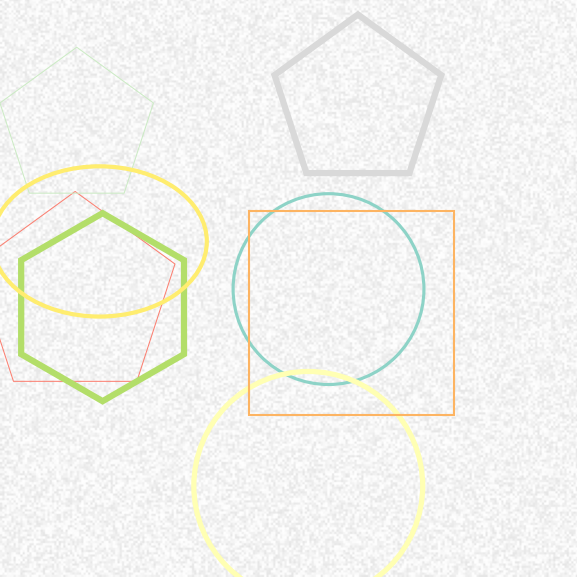[{"shape": "circle", "thickness": 1.5, "radius": 0.83, "center": [0.569, 0.499]}, {"shape": "circle", "thickness": 2.5, "radius": 0.99, "center": [0.534, 0.158]}, {"shape": "pentagon", "thickness": 0.5, "radius": 0.91, "center": [0.13, 0.486]}, {"shape": "square", "thickness": 1, "radius": 0.89, "center": [0.609, 0.457]}, {"shape": "hexagon", "thickness": 3, "radius": 0.81, "center": [0.178, 0.467]}, {"shape": "pentagon", "thickness": 3, "radius": 0.76, "center": [0.62, 0.822]}, {"shape": "pentagon", "thickness": 0.5, "radius": 0.7, "center": [0.133, 0.778]}, {"shape": "oval", "thickness": 2, "radius": 0.93, "center": [0.172, 0.581]}]